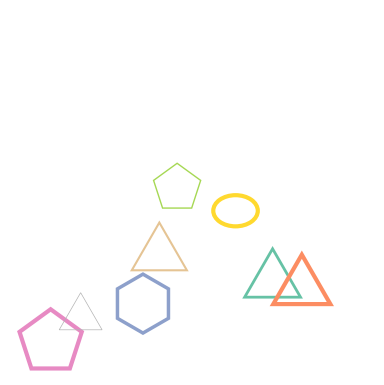[{"shape": "triangle", "thickness": 2, "radius": 0.42, "center": [0.708, 0.27]}, {"shape": "triangle", "thickness": 3, "radius": 0.43, "center": [0.784, 0.253]}, {"shape": "hexagon", "thickness": 2.5, "radius": 0.38, "center": [0.371, 0.211]}, {"shape": "pentagon", "thickness": 3, "radius": 0.43, "center": [0.132, 0.112]}, {"shape": "pentagon", "thickness": 1, "radius": 0.32, "center": [0.46, 0.512]}, {"shape": "oval", "thickness": 3, "radius": 0.29, "center": [0.612, 0.453]}, {"shape": "triangle", "thickness": 1.5, "radius": 0.41, "center": [0.414, 0.339]}, {"shape": "triangle", "thickness": 0.5, "radius": 0.32, "center": [0.209, 0.176]}]